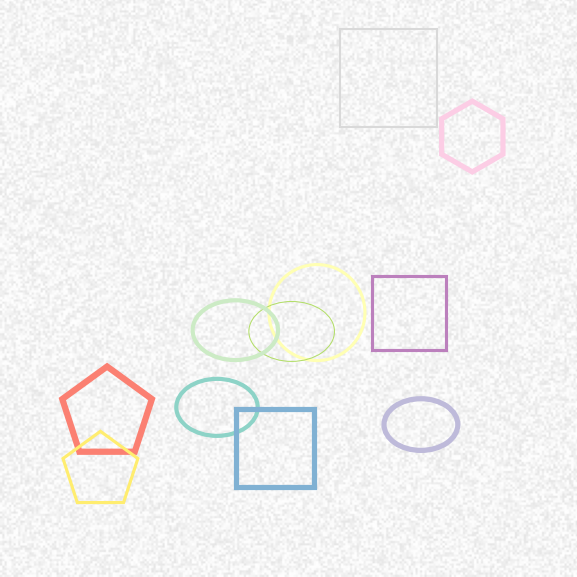[{"shape": "oval", "thickness": 2, "radius": 0.35, "center": [0.376, 0.294]}, {"shape": "circle", "thickness": 1.5, "radius": 0.42, "center": [0.549, 0.458]}, {"shape": "oval", "thickness": 2.5, "radius": 0.32, "center": [0.729, 0.264]}, {"shape": "pentagon", "thickness": 3, "radius": 0.41, "center": [0.185, 0.283]}, {"shape": "square", "thickness": 2.5, "radius": 0.34, "center": [0.476, 0.223]}, {"shape": "oval", "thickness": 0.5, "radius": 0.37, "center": [0.505, 0.425]}, {"shape": "hexagon", "thickness": 2.5, "radius": 0.31, "center": [0.818, 0.763]}, {"shape": "square", "thickness": 1, "radius": 0.42, "center": [0.673, 0.864]}, {"shape": "square", "thickness": 1.5, "radius": 0.32, "center": [0.709, 0.457]}, {"shape": "oval", "thickness": 2, "radius": 0.37, "center": [0.408, 0.427]}, {"shape": "pentagon", "thickness": 1.5, "radius": 0.34, "center": [0.174, 0.184]}]